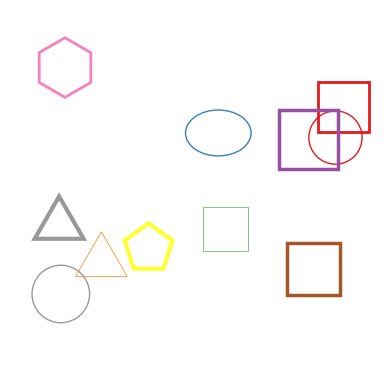[{"shape": "circle", "thickness": 1, "radius": 0.35, "center": [0.871, 0.643]}, {"shape": "square", "thickness": 2, "radius": 0.33, "center": [0.892, 0.722]}, {"shape": "oval", "thickness": 1, "radius": 0.43, "center": [0.567, 0.655]}, {"shape": "square", "thickness": 0.5, "radius": 0.29, "center": [0.586, 0.406]}, {"shape": "square", "thickness": 2.5, "radius": 0.38, "center": [0.802, 0.638]}, {"shape": "triangle", "thickness": 0.5, "radius": 0.39, "center": [0.263, 0.321]}, {"shape": "pentagon", "thickness": 3, "radius": 0.33, "center": [0.386, 0.355]}, {"shape": "square", "thickness": 2.5, "radius": 0.34, "center": [0.814, 0.301]}, {"shape": "hexagon", "thickness": 2, "radius": 0.39, "center": [0.169, 0.825]}, {"shape": "triangle", "thickness": 3, "radius": 0.37, "center": [0.154, 0.417]}, {"shape": "circle", "thickness": 1, "radius": 0.37, "center": [0.158, 0.236]}]